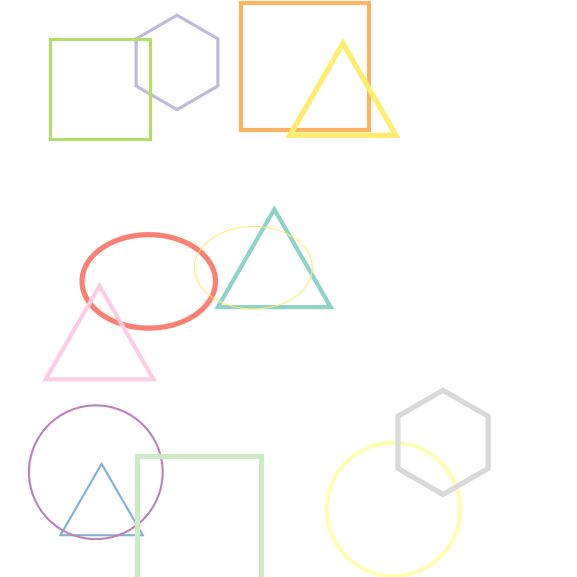[{"shape": "triangle", "thickness": 2, "radius": 0.56, "center": [0.475, 0.524]}, {"shape": "circle", "thickness": 2, "radius": 0.58, "center": [0.681, 0.117]}, {"shape": "hexagon", "thickness": 1.5, "radius": 0.41, "center": [0.306, 0.891]}, {"shape": "oval", "thickness": 2.5, "radius": 0.58, "center": [0.258, 0.512]}, {"shape": "triangle", "thickness": 1, "radius": 0.41, "center": [0.176, 0.114]}, {"shape": "square", "thickness": 2, "radius": 0.55, "center": [0.528, 0.883]}, {"shape": "square", "thickness": 1.5, "radius": 0.43, "center": [0.173, 0.845]}, {"shape": "triangle", "thickness": 2, "radius": 0.54, "center": [0.172, 0.396]}, {"shape": "hexagon", "thickness": 2.5, "radius": 0.45, "center": [0.767, 0.233]}, {"shape": "circle", "thickness": 1, "radius": 0.58, "center": [0.166, 0.181]}, {"shape": "square", "thickness": 2.5, "radius": 0.54, "center": [0.345, 0.102]}, {"shape": "oval", "thickness": 0.5, "radius": 0.51, "center": [0.439, 0.536]}, {"shape": "triangle", "thickness": 2.5, "radius": 0.53, "center": [0.594, 0.818]}]